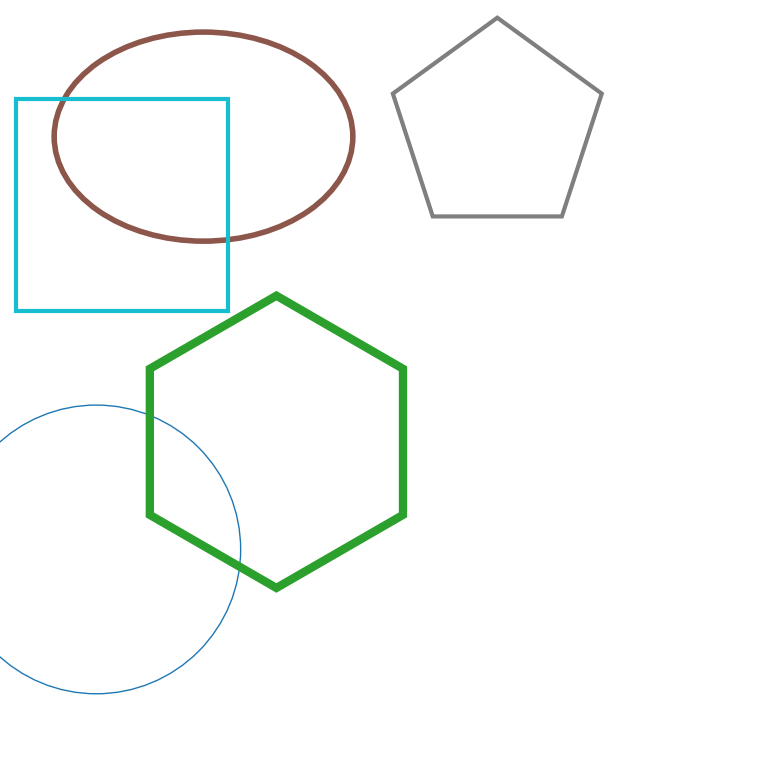[{"shape": "circle", "thickness": 0.5, "radius": 0.94, "center": [0.125, 0.286]}, {"shape": "hexagon", "thickness": 3, "radius": 0.95, "center": [0.359, 0.426]}, {"shape": "oval", "thickness": 2, "radius": 0.97, "center": [0.264, 0.823]}, {"shape": "pentagon", "thickness": 1.5, "radius": 0.71, "center": [0.646, 0.834]}, {"shape": "square", "thickness": 1.5, "radius": 0.69, "center": [0.159, 0.734]}]